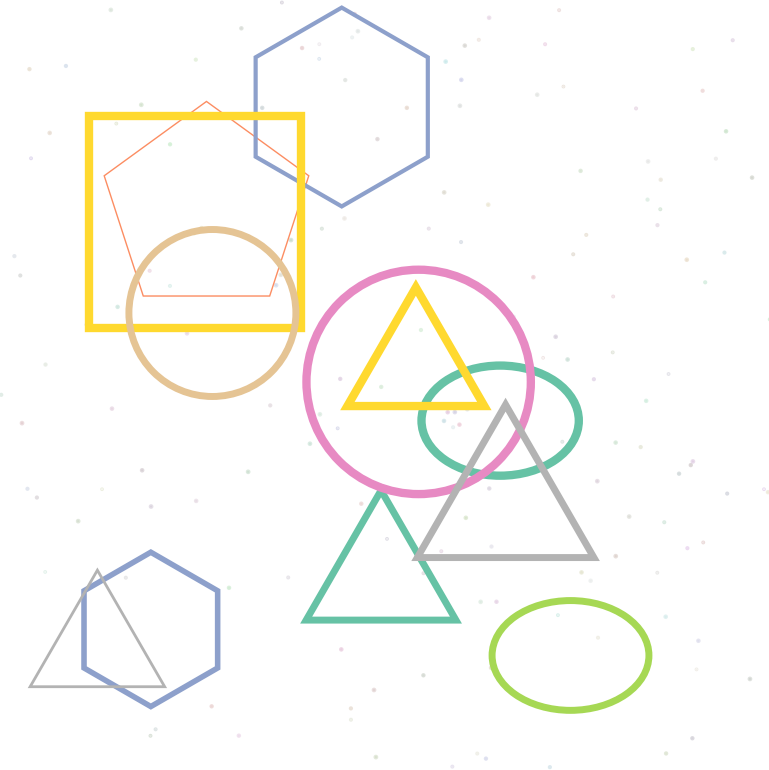[{"shape": "triangle", "thickness": 2.5, "radius": 0.56, "center": [0.495, 0.251]}, {"shape": "oval", "thickness": 3, "radius": 0.51, "center": [0.65, 0.454]}, {"shape": "pentagon", "thickness": 0.5, "radius": 0.7, "center": [0.268, 0.729]}, {"shape": "hexagon", "thickness": 1.5, "radius": 0.65, "center": [0.444, 0.861]}, {"shape": "hexagon", "thickness": 2, "radius": 0.5, "center": [0.196, 0.183]}, {"shape": "circle", "thickness": 3, "radius": 0.73, "center": [0.544, 0.504]}, {"shape": "oval", "thickness": 2.5, "radius": 0.51, "center": [0.741, 0.149]}, {"shape": "square", "thickness": 3, "radius": 0.69, "center": [0.253, 0.712]}, {"shape": "triangle", "thickness": 3, "radius": 0.51, "center": [0.54, 0.524]}, {"shape": "circle", "thickness": 2.5, "radius": 0.54, "center": [0.276, 0.594]}, {"shape": "triangle", "thickness": 2.5, "radius": 0.66, "center": [0.657, 0.342]}, {"shape": "triangle", "thickness": 1, "radius": 0.5, "center": [0.126, 0.159]}]